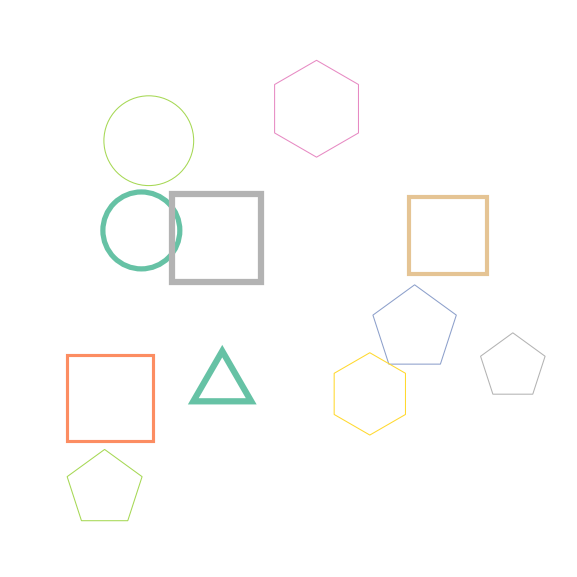[{"shape": "circle", "thickness": 2.5, "radius": 0.33, "center": [0.245, 0.6]}, {"shape": "triangle", "thickness": 3, "radius": 0.29, "center": [0.385, 0.333]}, {"shape": "square", "thickness": 1.5, "radius": 0.37, "center": [0.19, 0.31]}, {"shape": "pentagon", "thickness": 0.5, "radius": 0.38, "center": [0.718, 0.43]}, {"shape": "hexagon", "thickness": 0.5, "radius": 0.42, "center": [0.548, 0.811]}, {"shape": "pentagon", "thickness": 0.5, "radius": 0.34, "center": [0.181, 0.153]}, {"shape": "circle", "thickness": 0.5, "radius": 0.39, "center": [0.258, 0.756]}, {"shape": "hexagon", "thickness": 0.5, "radius": 0.36, "center": [0.64, 0.317]}, {"shape": "square", "thickness": 2, "radius": 0.34, "center": [0.776, 0.591]}, {"shape": "pentagon", "thickness": 0.5, "radius": 0.29, "center": [0.888, 0.364]}, {"shape": "square", "thickness": 3, "radius": 0.38, "center": [0.375, 0.588]}]